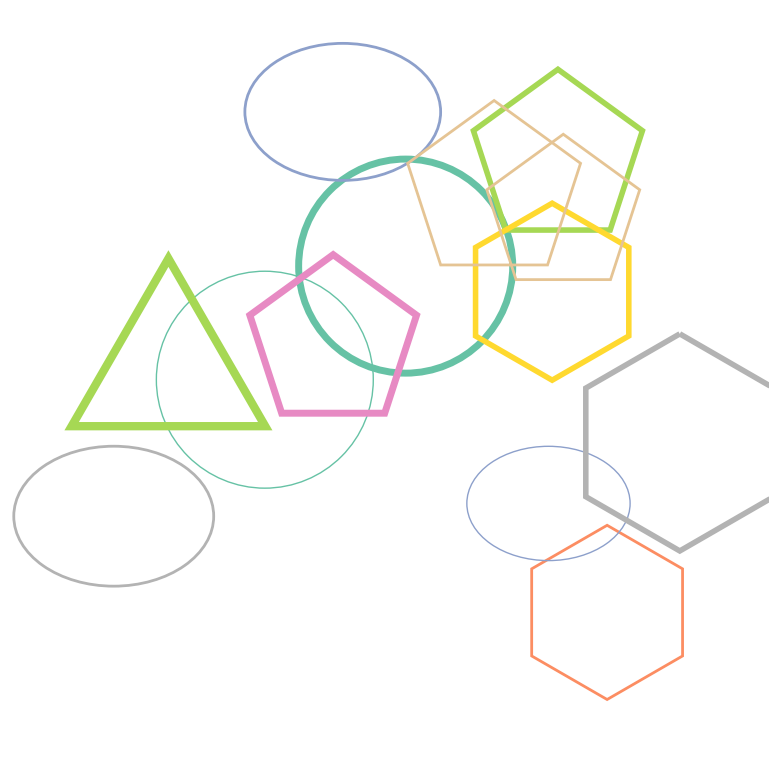[{"shape": "circle", "thickness": 0.5, "radius": 0.7, "center": [0.344, 0.507]}, {"shape": "circle", "thickness": 2.5, "radius": 0.7, "center": [0.527, 0.654]}, {"shape": "hexagon", "thickness": 1, "radius": 0.57, "center": [0.788, 0.205]}, {"shape": "oval", "thickness": 1, "radius": 0.64, "center": [0.445, 0.855]}, {"shape": "oval", "thickness": 0.5, "radius": 0.53, "center": [0.712, 0.346]}, {"shape": "pentagon", "thickness": 2.5, "radius": 0.57, "center": [0.433, 0.555]}, {"shape": "pentagon", "thickness": 2, "radius": 0.58, "center": [0.725, 0.795]}, {"shape": "triangle", "thickness": 3, "radius": 0.73, "center": [0.219, 0.519]}, {"shape": "hexagon", "thickness": 2, "radius": 0.57, "center": [0.717, 0.621]}, {"shape": "pentagon", "thickness": 1, "radius": 0.59, "center": [0.642, 0.751]}, {"shape": "pentagon", "thickness": 1, "radius": 0.52, "center": [0.732, 0.721]}, {"shape": "oval", "thickness": 1, "radius": 0.65, "center": [0.148, 0.33]}, {"shape": "hexagon", "thickness": 2, "radius": 0.7, "center": [0.883, 0.425]}]